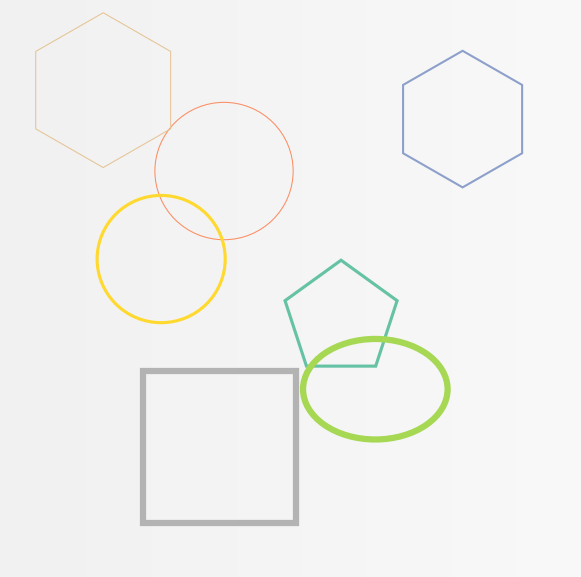[{"shape": "pentagon", "thickness": 1.5, "radius": 0.51, "center": [0.587, 0.447]}, {"shape": "circle", "thickness": 0.5, "radius": 0.59, "center": [0.385, 0.703]}, {"shape": "hexagon", "thickness": 1, "radius": 0.59, "center": [0.796, 0.793]}, {"shape": "oval", "thickness": 3, "radius": 0.62, "center": [0.646, 0.325]}, {"shape": "circle", "thickness": 1.5, "radius": 0.55, "center": [0.277, 0.551]}, {"shape": "hexagon", "thickness": 0.5, "radius": 0.67, "center": [0.178, 0.843]}, {"shape": "square", "thickness": 3, "radius": 0.66, "center": [0.377, 0.225]}]